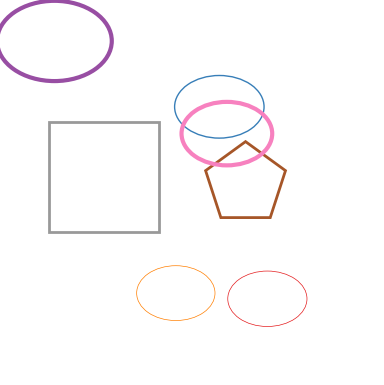[{"shape": "oval", "thickness": 0.5, "radius": 0.51, "center": [0.694, 0.224]}, {"shape": "oval", "thickness": 1, "radius": 0.58, "center": [0.57, 0.723]}, {"shape": "oval", "thickness": 3, "radius": 0.74, "center": [0.141, 0.894]}, {"shape": "oval", "thickness": 0.5, "radius": 0.51, "center": [0.457, 0.239]}, {"shape": "pentagon", "thickness": 2, "radius": 0.55, "center": [0.638, 0.523]}, {"shape": "oval", "thickness": 3, "radius": 0.59, "center": [0.589, 0.653]}, {"shape": "square", "thickness": 2, "radius": 0.71, "center": [0.27, 0.54]}]